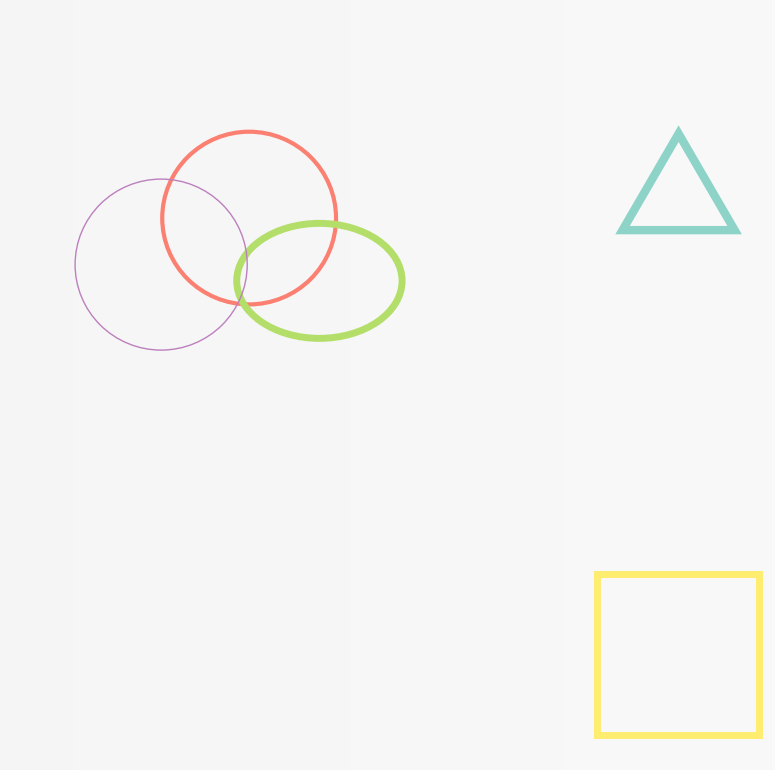[{"shape": "triangle", "thickness": 3, "radius": 0.42, "center": [0.876, 0.743]}, {"shape": "circle", "thickness": 1.5, "radius": 0.56, "center": [0.321, 0.717]}, {"shape": "oval", "thickness": 2.5, "radius": 0.53, "center": [0.412, 0.635]}, {"shape": "circle", "thickness": 0.5, "radius": 0.56, "center": [0.208, 0.656]}, {"shape": "square", "thickness": 2.5, "radius": 0.52, "center": [0.875, 0.15]}]